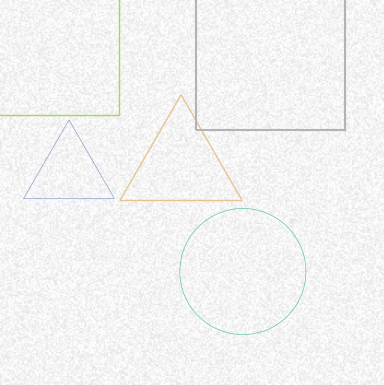[{"shape": "circle", "thickness": 0.5, "radius": 0.82, "center": [0.631, 0.295]}, {"shape": "triangle", "thickness": 0.5, "radius": 0.68, "center": [0.179, 0.552]}, {"shape": "square", "thickness": 1, "radius": 0.91, "center": [0.127, 0.885]}, {"shape": "triangle", "thickness": 1, "radius": 0.92, "center": [0.47, 0.571]}, {"shape": "square", "thickness": 1.5, "radius": 0.96, "center": [0.702, 0.855]}]